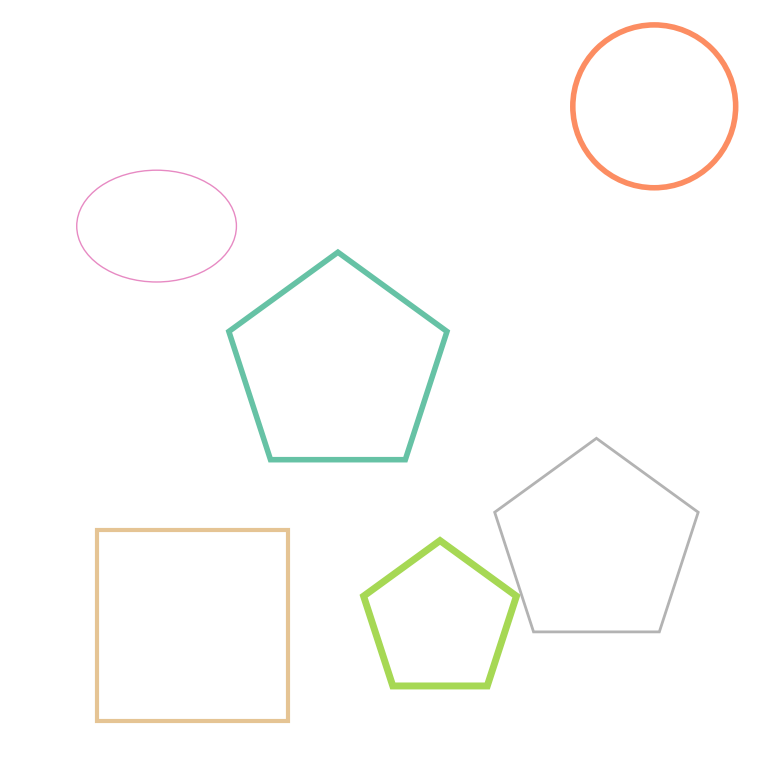[{"shape": "pentagon", "thickness": 2, "radius": 0.74, "center": [0.439, 0.523]}, {"shape": "circle", "thickness": 2, "radius": 0.53, "center": [0.85, 0.862]}, {"shape": "oval", "thickness": 0.5, "radius": 0.52, "center": [0.203, 0.706]}, {"shape": "pentagon", "thickness": 2.5, "radius": 0.52, "center": [0.571, 0.194]}, {"shape": "square", "thickness": 1.5, "radius": 0.62, "center": [0.25, 0.187]}, {"shape": "pentagon", "thickness": 1, "radius": 0.69, "center": [0.775, 0.292]}]